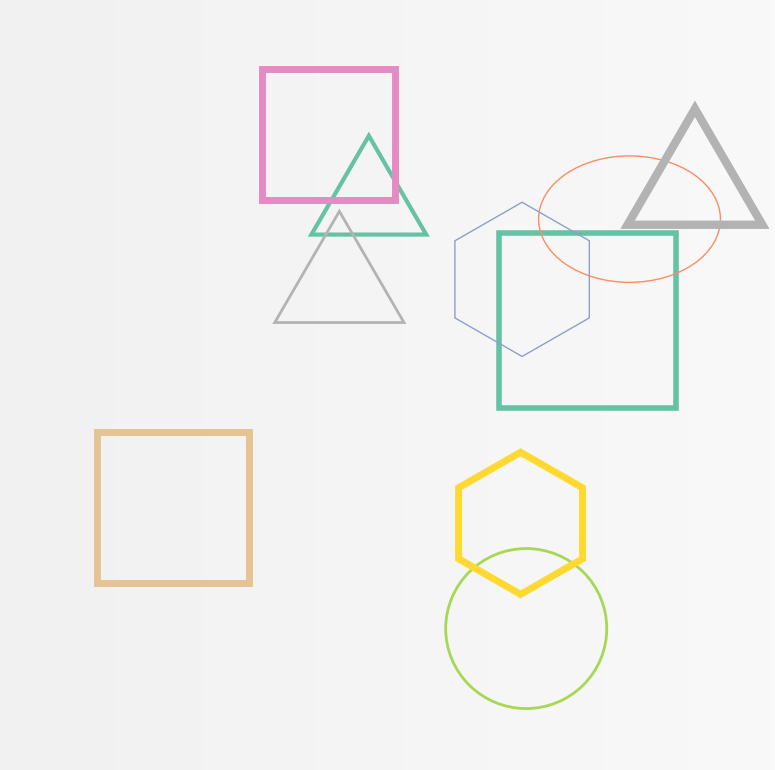[{"shape": "triangle", "thickness": 1.5, "radius": 0.43, "center": [0.476, 0.738]}, {"shape": "square", "thickness": 2, "radius": 0.57, "center": [0.758, 0.584]}, {"shape": "oval", "thickness": 0.5, "radius": 0.59, "center": [0.812, 0.715]}, {"shape": "hexagon", "thickness": 0.5, "radius": 0.5, "center": [0.674, 0.637]}, {"shape": "square", "thickness": 2.5, "radius": 0.43, "center": [0.424, 0.825]}, {"shape": "circle", "thickness": 1, "radius": 0.52, "center": [0.679, 0.184]}, {"shape": "hexagon", "thickness": 2.5, "radius": 0.46, "center": [0.672, 0.32]}, {"shape": "square", "thickness": 2.5, "radius": 0.49, "center": [0.223, 0.34]}, {"shape": "triangle", "thickness": 1, "radius": 0.48, "center": [0.438, 0.629]}, {"shape": "triangle", "thickness": 3, "radius": 0.5, "center": [0.897, 0.758]}]